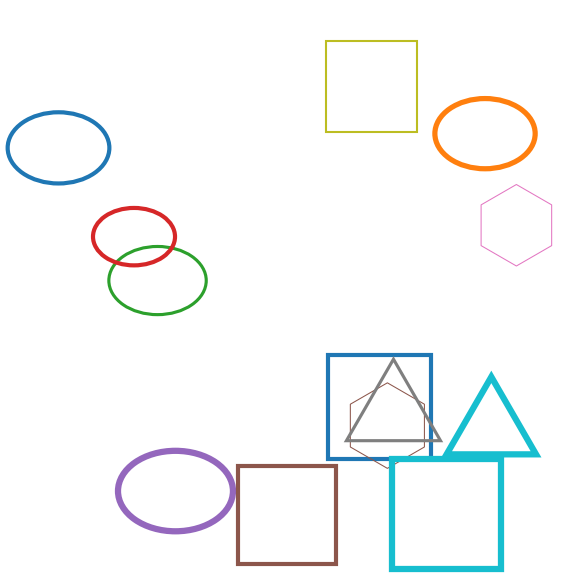[{"shape": "square", "thickness": 2, "radius": 0.45, "center": [0.657, 0.295]}, {"shape": "oval", "thickness": 2, "radius": 0.44, "center": [0.101, 0.743]}, {"shape": "oval", "thickness": 2.5, "radius": 0.43, "center": [0.84, 0.768]}, {"shape": "oval", "thickness": 1.5, "radius": 0.42, "center": [0.273, 0.513]}, {"shape": "oval", "thickness": 2, "radius": 0.36, "center": [0.232, 0.589]}, {"shape": "oval", "thickness": 3, "radius": 0.5, "center": [0.304, 0.149]}, {"shape": "square", "thickness": 2, "radius": 0.42, "center": [0.497, 0.107]}, {"shape": "hexagon", "thickness": 0.5, "radius": 0.37, "center": [0.671, 0.262]}, {"shape": "hexagon", "thickness": 0.5, "radius": 0.35, "center": [0.894, 0.609]}, {"shape": "triangle", "thickness": 1.5, "radius": 0.47, "center": [0.681, 0.283]}, {"shape": "square", "thickness": 1, "radius": 0.39, "center": [0.643, 0.85]}, {"shape": "square", "thickness": 3, "radius": 0.47, "center": [0.773, 0.109]}, {"shape": "triangle", "thickness": 3, "radius": 0.45, "center": [0.851, 0.257]}]